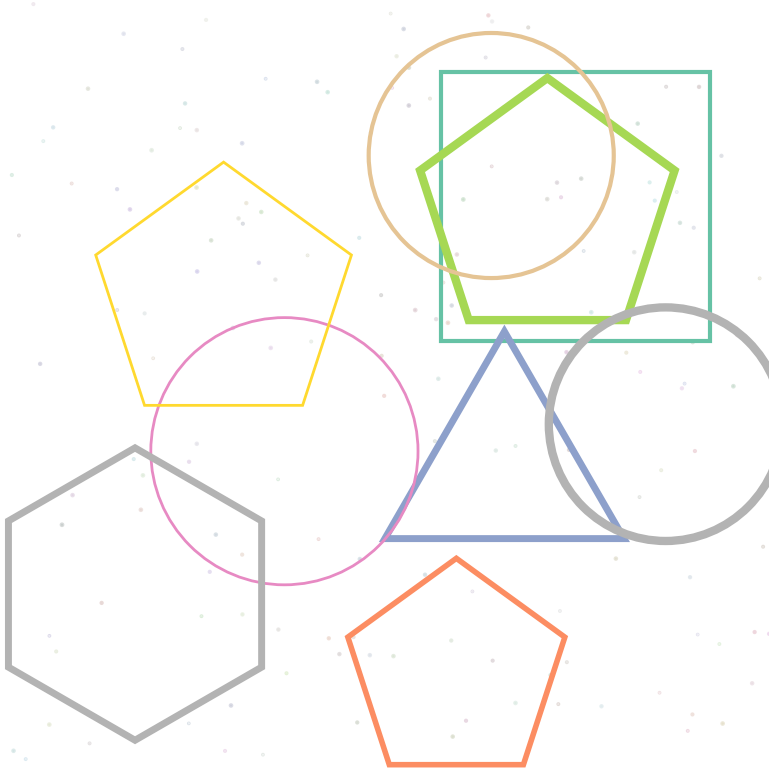[{"shape": "square", "thickness": 1.5, "radius": 0.87, "center": [0.747, 0.732]}, {"shape": "pentagon", "thickness": 2, "radius": 0.74, "center": [0.593, 0.127]}, {"shape": "triangle", "thickness": 2.5, "radius": 0.9, "center": [0.655, 0.39]}, {"shape": "circle", "thickness": 1, "radius": 0.87, "center": [0.369, 0.414]}, {"shape": "pentagon", "thickness": 3, "radius": 0.87, "center": [0.711, 0.725]}, {"shape": "pentagon", "thickness": 1, "radius": 0.87, "center": [0.29, 0.615]}, {"shape": "circle", "thickness": 1.5, "radius": 0.8, "center": [0.638, 0.798]}, {"shape": "hexagon", "thickness": 2.5, "radius": 0.95, "center": [0.175, 0.228]}, {"shape": "circle", "thickness": 3, "radius": 0.76, "center": [0.864, 0.449]}]